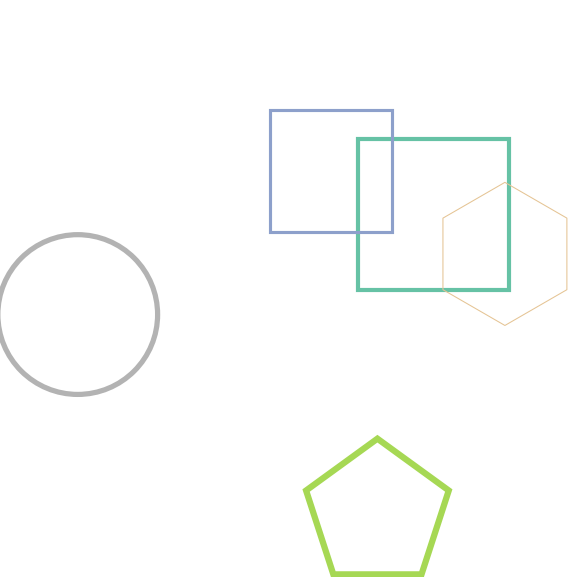[{"shape": "square", "thickness": 2, "radius": 0.65, "center": [0.751, 0.628]}, {"shape": "square", "thickness": 1.5, "radius": 0.53, "center": [0.574, 0.703]}, {"shape": "pentagon", "thickness": 3, "radius": 0.65, "center": [0.654, 0.11]}, {"shape": "hexagon", "thickness": 0.5, "radius": 0.62, "center": [0.874, 0.559]}, {"shape": "circle", "thickness": 2.5, "radius": 0.69, "center": [0.135, 0.454]}]